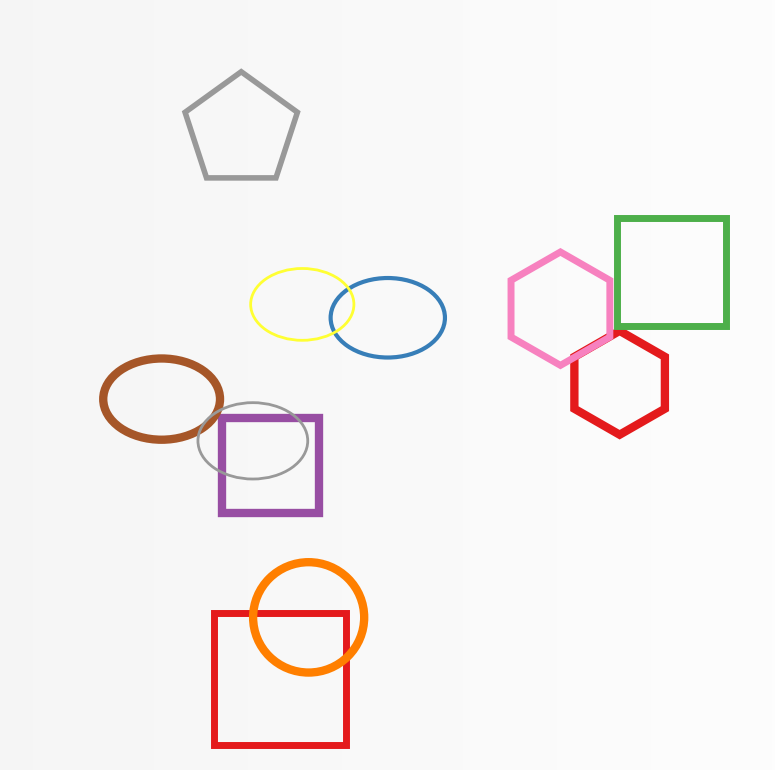[{"shape": "square", "thickness": 2.5, "radius": 0.43, "center": [0.361, 0.118]}, {"shape": "hexagon", "thickness": 3, "radius": 0.34, "center": [0.8, 0.503]}, {"shape": "oval", "thickness": 1.5, "radius": 0.37, "center": [0.5, 0.587]}, {"shape": "square", "thickness": 2.5, "radius": 0.35, "center": [0.866, 0.647]}, {"shape": "square", "thickness": 3, "radius": 0.31, "center": [0.349, 0.395]}, {"shape": "circle", "thickness": 3, "radius": 0.36, "center": [0.398, 0.198]}, {"shape": "oval", "thickness": 1, "radius": 0.33, "center": [0.39, 0.605]}, {"shape": "oval", "thickness": 3, "radius": 0.38, "center": [0.209, 0.482]}, {"shape": "hexagon", "thickness": 2.5, "radius": 0.37, "center": [0.723, 0.599]}, {"shape": "oval", "thickness": 1, "radius": 0.35, "center": [0.326, 0.427]}, {"shape": "pentagon", "thickness": 2, "radius": 0.38, "center": [0.311, 0.831]}]